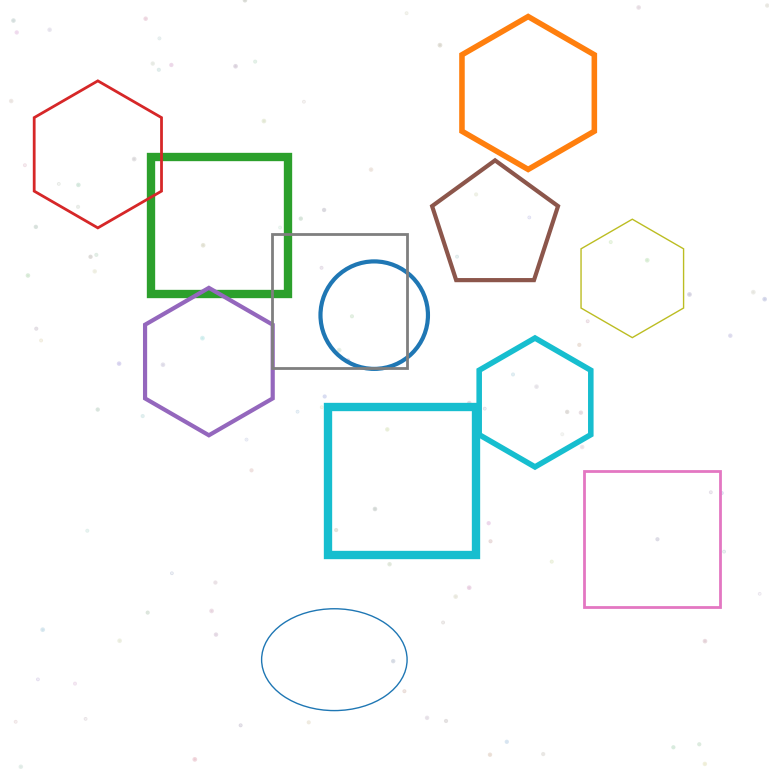[{"shape": "circle", "thickness": 1.5, "radius": 0.35, "center": [0.486, 0.591]}, {"shape": "oval", "thickness": 0.5, "radius": 0.47, "center": [0.434, 0.143]}, {"shape": "hexagon", "thickness": 2, "radius": 0.5, "center": [0.686, 0.879]}, {"shape": "square", "thickness": 3, "radius": 0.44, "center": [0.285, 0.707]}, {"shape": "hexagon", "thickness": 1, "radius": 0.48, "center": [0.127, 0.8]}, {"shape": "hexagon", "thickness": 1.5, "radius": 0.48, "center": [0.271, 0.53]}, {"shape": "pentagon", "thickness": 1.5, "radius": 0.43, "center": [0.643, 0.706]}, {"shape": "square", "thickness": 1, "radius": 0.44, "center": [0.846, 0.3]}, {"shape": "square", "thickness": 1, "radius": 0.44, "center": [0.441, 0.609]}, {"shape": "hexagon", "thickness": 0.5, "radius": 0.38, "center": [0.821, 0.638]}, {"shape": "square", "thickness": 3, "radius": 0.48, "center": [0.522, 0.375]}, {"shape": "hexagon", "thickness": 2, "radius": 0.42, "center": [0.695, 0.477]}]